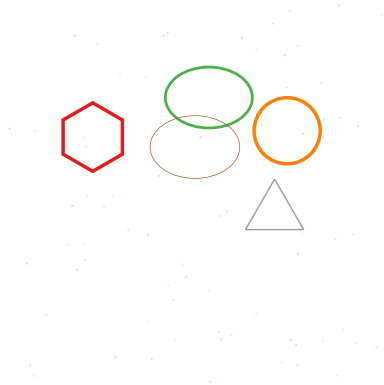[{"shape": "hexagon", "thickness": 2.5, "radius": 0.44, "center": [0.241, 0.644]}, {"shape": "oval", "thickness": 2, "radius": 0.57, "center": [0.542, 0.747]}, {"shape": "circle", "thickness": 2.5, "radius": 0.43, "center": [0.746, 0.66]}, {"shape": "oval", "thickness": 0.5, "radius": 0.58, "center": [0.506, 0.618]}, {"shape": "triangle", "thickness": 1, "radius": 0.44, "center": [0.713, 0.447]}]